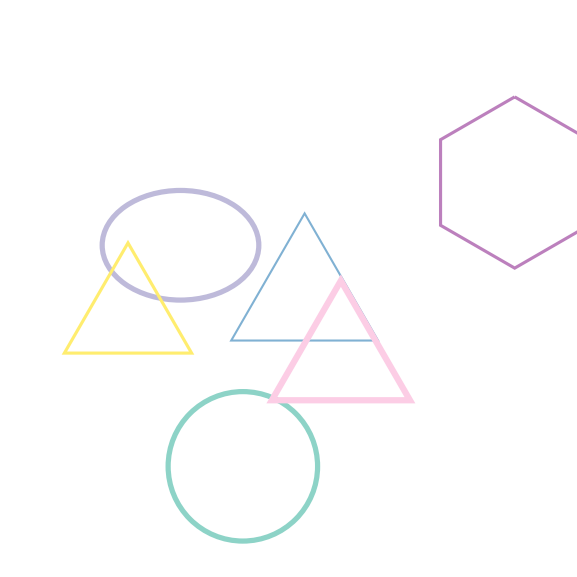[{"shape": "circle", "thickness": 2.5, "radius": 0.65, "center": [0.421, 0.192]}, {"shape": "oval", "thickness": 2.5, "radius": 0.68, "center": [0.313, 0.574]}, {"shape": "triangle", "thickness": 1, "radius": 0.73, "center": [0.527, 0.483]}, {"shape": "triangle", "thickness": 3, "radius": 0.69, "center": [0.59, 0.375]}, {"shape": "hexagon", "thickness": 1.5, "radius": 0.74, "center": [0.891, 0.683]}, {"shape": "triangle", "thickness": 1.5, "radius": 0.64, "center": [0.222, 0.451]}]